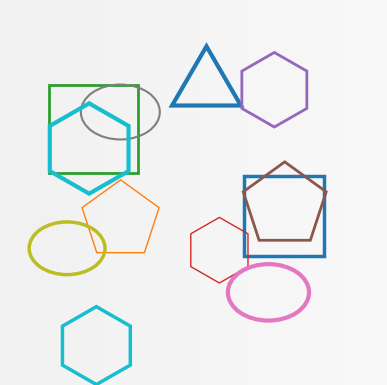[{"shape": "square", "thickness": 2.5, "radius": 0.52, "center": [0.732, 0.438]}, {"shape": "triangle", "thickness": 3, "radius": 0.51, "center": [0.533, 0.777]}, {"shape": "pentagon", "thickness": 1, "radius": 0.52, "center": [0.311, 0.428]}, {"shape": "square", "thickness": 2, "radius": 0.57, "center": [0.241, 0.665]}, {"shape": "hexagon", "thickness": 1, "radius": 0.43, "center": [0.566, 0.35]}, {"shape": "hexagon", "thickness": 2, "radius": 0.48, "center": [0.708, 0.767]}, {"shape": "pentagon", "thickness": 2, "radius": 0.56, "center": [0.735, 0.467]}, {"shape": "oval", "thickness": 3, "radius": 0.52, "center": [0.693, 0.241]}, {"shape": "oval", "thickness": 1.5, "radius": 0.51, "center": [0.311, 0.709]}, {"shape": "oval", "thickness": 2.5, "radius": 0.49, "center": [0.173, 0.355]}, {"shape": "hexagon", "thickness": 3, "radius": 0.59, "center": [0.23, 0.614]}, {"shape": "hexagon", "thickness": 2.5, "radius": 0.51, "center": [0.249, 0.102]}]